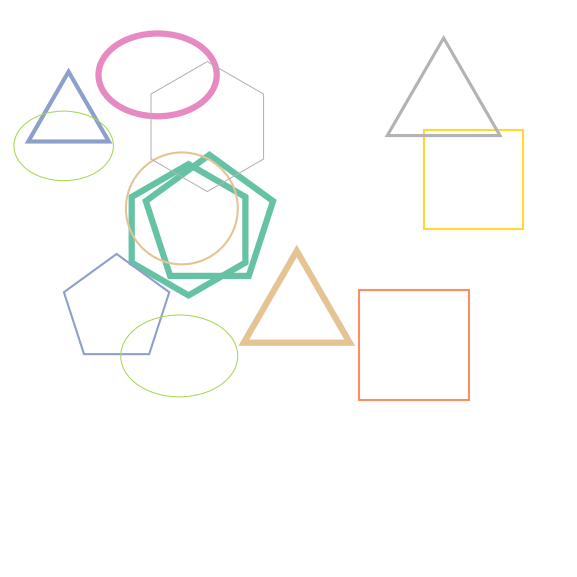[{"shape": "pentagon", "thickness": 3, "radius": 0.58, "center": [0.363, 0.615]}, {"shape": "hexagon", "thickness": 3, "radius": 0.57, "center": [0.326, 0.601]}, {"shape": "square", "thickness": 1, "radius": 0.48, "center": [0.717, 0.402]}, {"shape": "triangle", "thickness": 2, "radius": 0.4, "center": [0.119, 0.794]}, {"shape": "pentagon", "thickness": 1, "radius": 0.48, "center": [0.202, 0.463]}, {"shape": "oval", "thickness": 3, "radius": 0.51, "center": [0.273, 0.869]}, {"shape": "oval", "thickness": 0.5, "radius": 0.51, "center": [0.31, 0.383]}, {"shape": "oval", "thickness": 0.5, "radius": 0.43, "center": [0.11, 0.746]}, {"shape": "square", "thickness": 1, "radius": 0.43, "center": [0.82, 0.688]}, {"shape": "triangle", "thickness": 3, "radius": 0.53, "center": [0.514, 0.459]}, {"shape": "circle", "thickness": 1, "radius": 0.48, "center": [0.315, 0.638]}, {"shape": "hexagon", "thickness": 0.5, "radius": 0.56, "center": [0.359, 0.78]}, {"shape": "triangle", "thickness": 1.5, "radius": 0.56, "center": [0.768, 0.821]}]